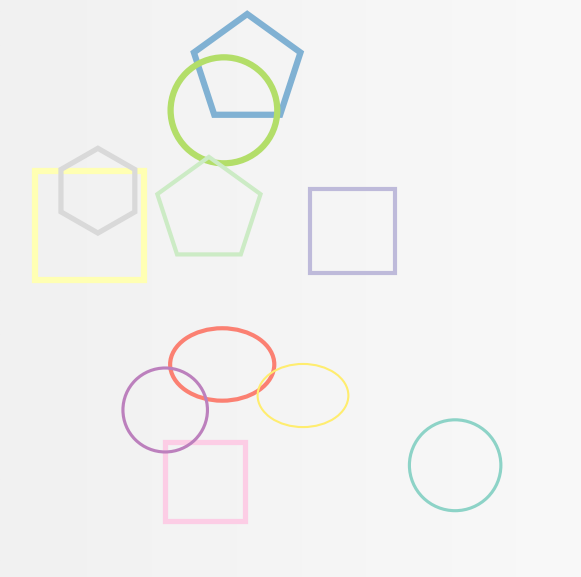[{"shape": "circle", "thickness": 1.5, "radius": 0.39, "center": [0.783, 0.194]}, {"shape": "square", "thickness": 3, "radius": 0.47, "center": [0.154, 0.609]}, {"shape": "square", "thickness": 2, "radius": 0.36, "center": [0.606, 0.598]}, {"shape": "oval", "thickness": 2, "radius": 0.45, "center": [0.382, 0.368]}, {"shape": "pentagon", "thickness": 3, "radius": 0.48, "center": [0.425, 0.878]}, {"shape": "circle", "thickness": 3, "radius": 0.46, "center": [0.385, 0.808]}, {"shape": "square", "thickness": 2.5, "radius": 0.34, "center": [0.353, 0.165]}, {"shape": "hexagon", "thickness": 2.5, "radius": 0.37, "center": [0.168, 0.669]}, {"shape": "circle", "thickness": 1.5, "radius": 0.36, "center": [0.284, 0.289]}, {"shape": "pentagon", "thickness": 2, "radius": 0.47, "center": [0.359, 0.634]}, {"shape": "oval", "thickness": 1, "radius": 0.39, "center": [0.521, 0.314]}]